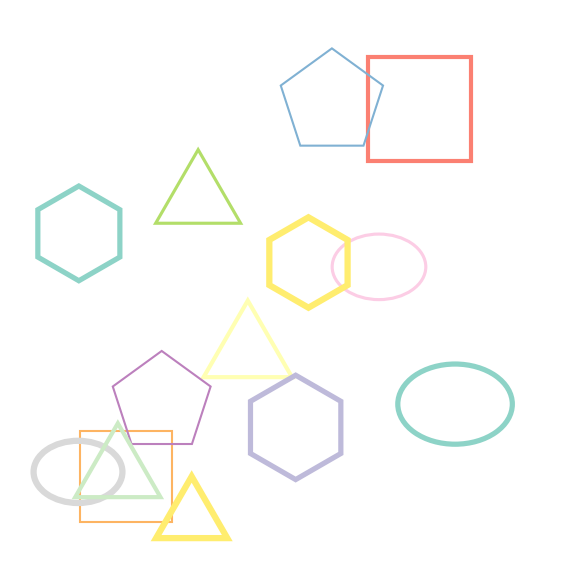[{"shape": "oval", "thickness": 2.5, "radius": 0.5, "center": [0.788, 0.299]}, {"shape": "hexagon", "thickness": 2.5, "radius": 0.41, "center": [0.137, 0.595]}, {"shape": "triangle", "thickness": 2, "radius": 0.44, "center": [0.429, 0.39]}, {"shape": "hexagon", "thickness": 2.5, "radius": 0.45, "center": [0.512, 0.259]}, {"shape": "square", "thickness": 2, "radius": 0.45, "center": [0.727, 0.811]}, {"shape": "pentagon", "thickness": 1, "radius": 0.47, "center": [0.575, 0.822]}, {"shape": "square", "thickness": 1, "radius": 0.4, "center": [0.218, 0.174]}, {"shape": "triangle", "thickness": 1.5, "radius": 0.42, "center": [0.343, 0.655]}, {"shape": "oval", "thickness": 1.5, "radius": 0.41, "center": [0.656, 0.537]}, {"shape": "oval", "thickness": 3, "radius": 0.38, "center": [0.135, 0.182]}, {"shape": "pentagon", "thickness": 1, "radius": 0.45, "center": [0.28, 0.302]}, {"shape": "triangle", "thickness": 2, "radius": 0.43, "center": [0.204, 0.181]}, {"shape": "hexagon", "thickness": 3, "radius": 0.39, "center": [0.534, 0.545]}, {"shape": "triangle", "thickness": 3, "radius": 0.36, "center": [0.332, 0.103]}]